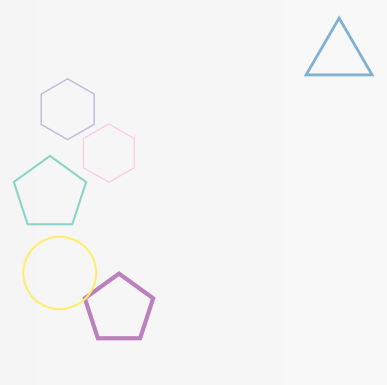[{"shape": "pentagon", "thickness": 1.5, "radius": 0.49, "center": [0.129, 0.497]}, {"shape": "hexagon", "thickness": 1, "radius": 0.39, "center": [0.175, 0.716]}, {"shape": "triangle", "thickness": 2, "radius": 0.49, "center": [0.875, 0.855]}, {"shape": "hexagon", "thickness": 1, "radius": 0.38, "center": [0.281, 0.602]}, {"shape": "pentagon", "thickness": 3, "radius": 0.46, "center": [0.307, 0.196]}, {"shape": "circle", "thickness": 1.5, "radius": 0.47, "center": [0.154, 0.291]}]